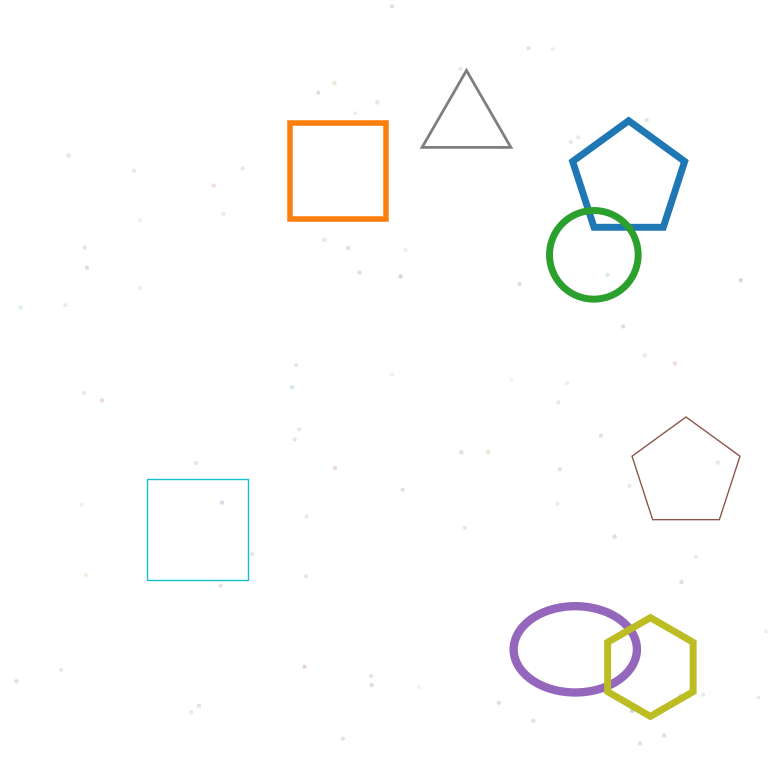[{"shape": "pentagon", "thickness": 2.5, "radius": 0.38, "center": [0.816, 0.767]}, {"shape": "square", "thickness": 2, "radius": 0.31, "center": [0.439, 0.778]}, {"shape": "circle", "thickness": 2.5, "radius": 0.29, "center": [0.771, 0.669]}, {"shape": "oval", "thickness": 3, "radius": 0.4, "center": [0.747, 0.157]}, {"shape": "pentagon", "thickness": 0.5, "radius": 0.37, "center": [0.891, 0.385]}, {"shape": "triangle", "thickness": 1, "radius": 0.33, "center": [0.606, 0.842]}, {"shape": "hexagon", "thickness": 2.5, "radius": 0.32, "center": [0.845, 0.134]}, {"shape": "square", "thickness": 0.5, "radius": 0.33, "center": [0.256, 0.312]}]